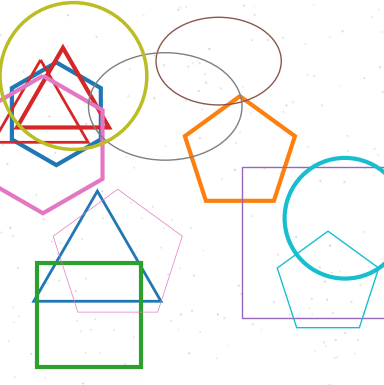[{"shape": "triangle", "thickness": 2, "radius": 0.95, "center": [0.253, 0.313]}, {"shape": "hexagon", "thickness": 3, "radius": 0.67, "center": [0.146, 0.705]}, {"shape": "pentagon", "thickness": 3, "radius": 0.75, "center": [0.623, 0.6]}, {"shape": "square", "thickness": 3, "radius": 0.67, "center": [0.232, 0.182]}, {"shape": "triangle", "thickness": 2, "radius": 0.71, "center": [0.105, 0.702]}, {"shape": "triangle", "thickness": 3, "radius": 0.69, "center": [0.164, 0.738]}, {"shape": "square", "thickness": 1, "radius": 0.98, "center": [0.825, 0.37]}, {"shape": "oval", "thickness": 1, "radius": 0.81, "center": [0.568, 0.841]}, {"shape": "pentagon", "thickness": 0.5, "radius": 0.88, "center": [0.306, 0.332]}, {"shape": "hexagon", "thickness": 3, "radius": 0.89, "center": [0.112, 0.625]}, {"shape": "oval", "thickness": 1, "radius": 1.0, "center": [0.429, 0.724]}, {"shape": "circle", "thickness": 2.5, "radius": 0.95, "center": [0.191, 0.803]}, {"shape": "circle", "thickness": 3, "radius": 0.78, "center": [0.896, 0.433]}, {"shape": "pentagon", "thickness": 1, "radius": 0.69, "center": [0.852, 0.261]}]